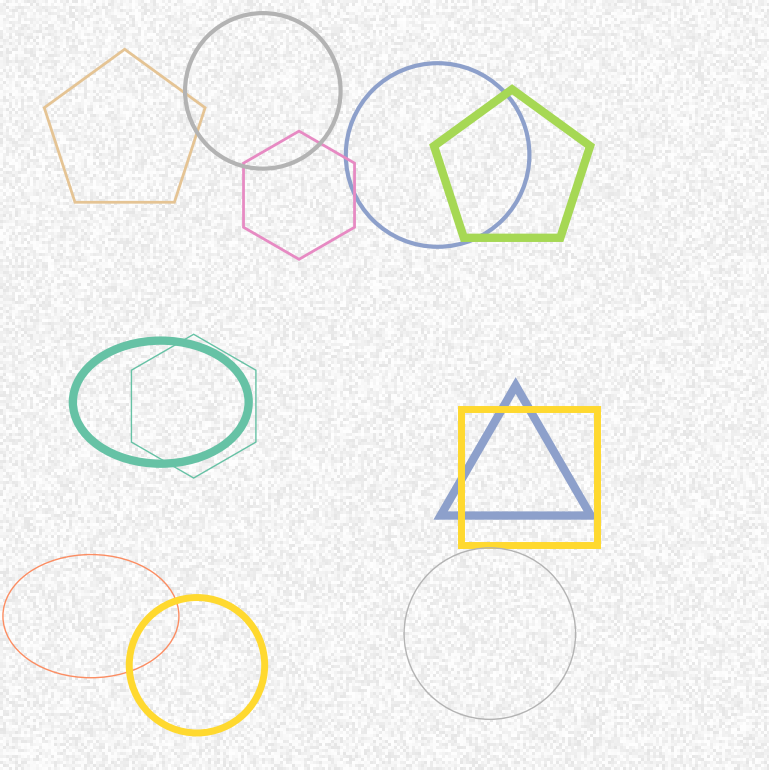[{"shape": "hexagon", "thickness": 0.5, "radius": 0.47, "center": [0.252, 0.473]}, {"shape": "oval", "thickness": 3, "radius": 0.57, "center": [0.209, 0.478]}, {"shape": "oval", "thickness": 0.5, "radius": 0.57, "center": [0.118, 0.2]}, {"shape": "triangle", "thickness": 3, "radius": 0.56, "center": [0.67, 0.387]}, {"shape": "circle", "thickness": 1.5, "radius": 0.6, "center": [0.568, 0.799]}, {"shape": "hexagon", "thickness": 1, "radius": 0.42, "center": [0.388, 0.746]}, {"shape": "pentagon", "thickness": 3, "radius": 0.53, "center": [0.665, 0.777]}, {"shape": "circle", "thickness": 2.5, "radius": 0.44, "center": [0.256, 0.136]}, {"shape": "square", "thickness": 2.5, "radius": 0.44, "center": [0.687, 0.38]}, {"shape": "pentagon", "thickness": 1, "radius": 0.55, "center": [0.162, 0.826]}, {"shape": "circle", "thickness": 1.5, "radius": 0.51, "center": [0.341, 0.882]}, {"shape": "circle", "thickness": 0.5, "radius": 0.56, "center": [0.636, 0.177]}]